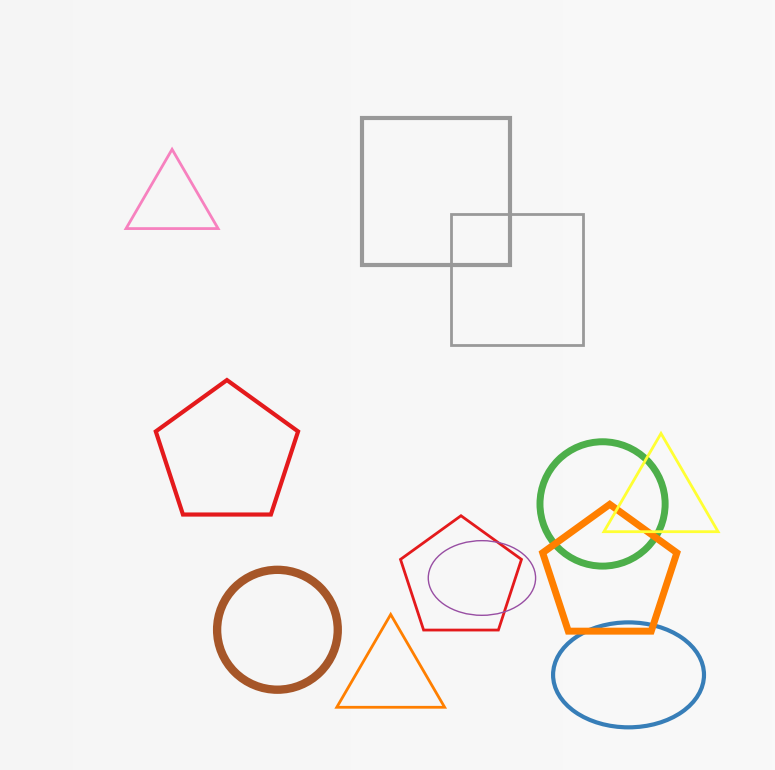[{"shape": "pentagon", "thickness": 1.5, "radius": 0.48, "center": [0.293, 0.41]}, {"shape": "pentagon", "thickness": 1, "radius": 0.41, "center": [0.595, 0.248]}, {"shape": "oval", "thickness": 1.5, "radius": 0.49, "center": [0.811, 0.124]}, {"shape": "circle", "thickness": 2.5, "radius": 0.4, "center": [0.777, 0.346]}, {"shape": "oval", "thickness": 0.5, "radius": 0.35, "center": [0.622, 0.249]}, {"shape": "triangle", "thickness": 1, "radius": 0.4, "center": [0.504, 0.122]}, {"shape": "pentagon", "thickness": 2.5, "radius": 0.46, "center": [0.787, 0.254]}, {"shape": "triangle", "thickness": 1, "radius": 0.43, "center": [0.853, 0.352]}, {"shape": "circle", "thickness": 3, "radius": 0.39, "center": [0.358, 0.182]}, {"shape": "triangle", "thickness": 1, "radius": 0.34, "center": [0.222, 0.737]}, {"shape": "square", "thickness": 1.5, "radius": 0.48, "center": [0.563, 0.751]}, {"shape": "square", "thickness": 1, "radius": 0.42, "center": [0.668, 0.636]}]